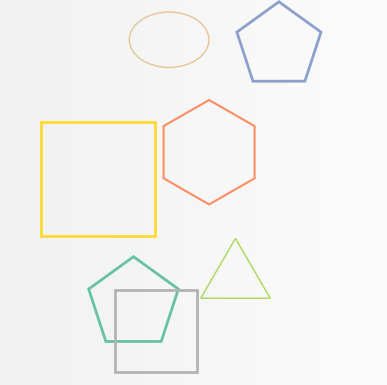[{"shape": "pentagon", "thickness": 2, "radius": 0.61, "center": [0.345, 0.212]}, {"shape": "hexagon", "thickness": 1.5, "radius": 0.68, "center": [0.54, 0.605]}, {"shape": "pentagon", "thickness": 2, "radius": 0.57, "center": [0.72, 0.881]}, {"shape": "triangle", "thickness": 1, "radius": 0.52, "center": [0.608, 0.277]}, {"shape": "square", "thickness": 2, "radius": 0.74, "center": [0.252, 0.535]}, {"shape": "oval", "thickness": 1, "radius": 0.51, "center": [0.436, 0.897]}, {"shape": "square", "thickness": 2, "radius": 0.53, "center": [0.403, 0.141]}]